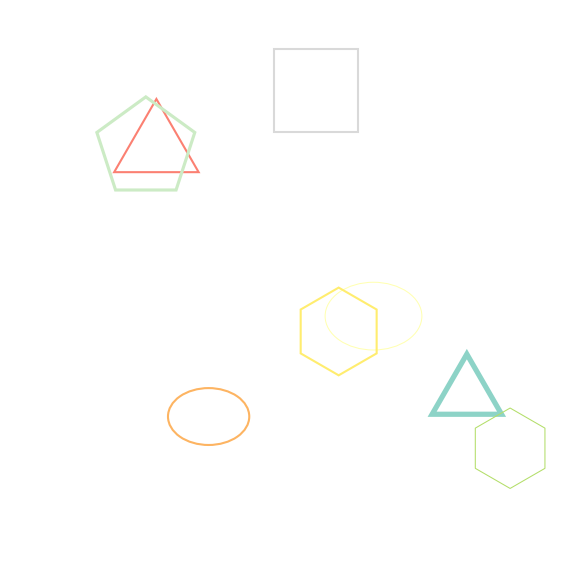[{"shape": "triangle", "thickness": 2.5, "radius": 0.35, "center": [0.808, 0.317]}, {"shape": "oval", "thickness": 0.5, "radius": 0.42, "center": [0.647, 0.452]}, {"shape": "triangle", "thickness": 1, "radius": 0.42, "center": [0.271, 0.743]}, {"shape": "oval", "thickness": 1, "radius": 0.35, "center": [0.361, 0.278]}, {"shape": "hexagon", "thickness": 0.5, "radius": 0.35, "center": [0.883, 0.223]}, {"shape": "square", "thickness": 1, "radius": 0.36, "center": [0.547, 0.843]}, {"shape": "pentagon", "thickness": 1.5, "radius": 0.45, "center": [0.252, 0.742]}, {"shape": "hexagon", "thickness": 1, "radius": 0.38, "center": [0.586, 0.425]}]